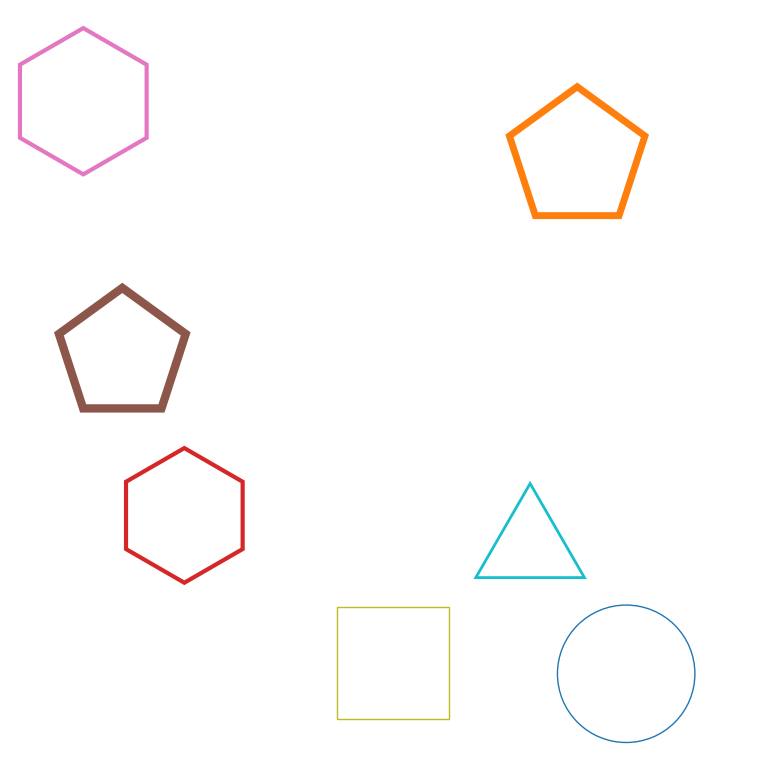[{"shape": "circle", "thickness": 0.5, "radius": 0.45, "center": [0.813, 0.125]}, {"shape": "pentagon", "thickness": 2.5, "radius": 0.46, "center": [0.75, 0.795]}, {"shape": "hexagon", "thickness": 1.5, "radius": 0.44, "center": [0.239, 0.331]}, {"shape": "pentagon", "thickness": 3, "radius": 0.43, "center": [0.159, 0.54]}, {"shape": "hexagon", "thickness": 1.5, "radius": 0.47, "center": [0.108, 0.869]}, {"shape": "square", "thickness": 0.5, "radius": 0.36, "center": [0.511, 0.139]}, {"shape": "triangle", "thickness": 1, "radius": 0.41, "center": [0.688, 0.291]}]